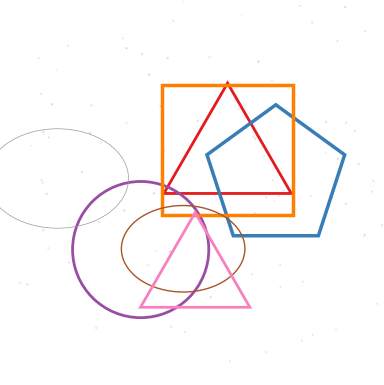[{"shape": "triangle", "thickness": 2, "radius": 0.96, "center": [0.591, 0.593]}, {"shape": "pentagon", "thickness": 2.5, "radius": 0.94, "center": [0.716, 0.54]}, {"shape": "circle", "thickness": 2, "radius": 0.88, "center": [0.365, 0.352]}, {"shape": "square", "thickness": 2.5, "radius": 0.85, "center": [0.591, 0.611]}, {"shape": "oval", "thickness": 1, "radius": 0.8, "center": [0.476, 0.354]}, {"shape": "triangle", "thickness": 2, "radius": 0.82, "center": [0.507, 0.284]}, {"shape": "oval", "thickness": 0.5, "radius": 0.92, "center": [0.149, 0.536]}]